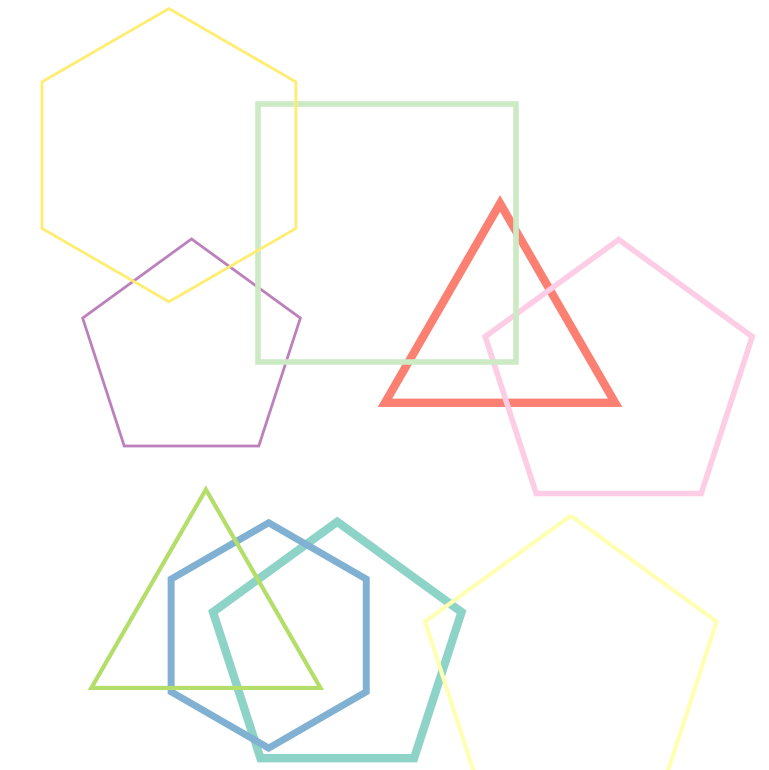[{"shape": "pentagon", "thickness": 3, "radius": 0.85, "center": [0.438, 0.153]}, {"shape": "pentagon", "thickness": 1.5, "radius": 1.0, "center": [0.741, 0.131]}, {"shape": "triangle", "thickness": 3, "radius": 0.86, "center": [0.649, 0.563]}, {"shape": "hexagon", "thickness": 2.5, "radius": 0.73, "center": [0.349, 0.175]}, {"shape": "triangle", "thickness": 1.5, "radius": 0.86, "center": [0.267, 0.192]}, {"shape": "pentagon", "thickness": 2, "radius": 0.91, "center": [0.804, 0.507]}, {"shape": "pentagon", "thickness": 1, "radius": 0.74, "center": [0.249, 0.541]}, {"shape": "square", "thickness": 2, "radius": 0.84, "center": [0.503, 0.698]}, {"shape": "hexagon", "thickness": 1, "radius": 0.95, "center": [0.219, 0.799]}]